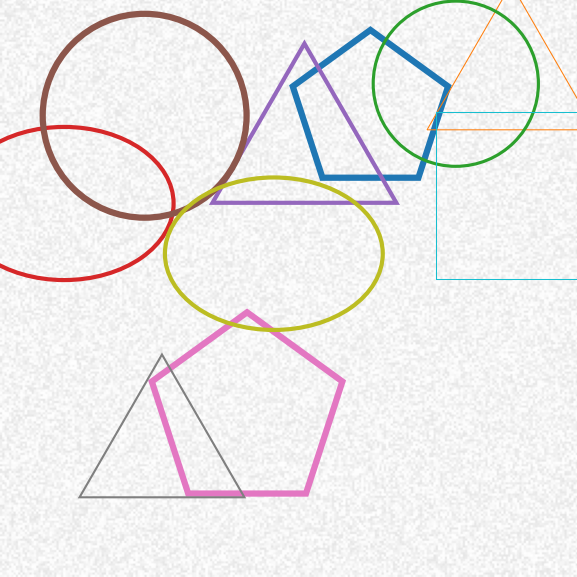[{"shape": "pentagon", "thickness": 3, "radius": 0.71, "center": [0.641, 0.806]}, {"shape": "triangle", "thickness": 0.5, "radius": 0.84, "center": [0.885, 0.858]}, {"shape": "circle", "thickness": 1.5, "radius": 0.72, "center": [0.789, 0.854]}, {"shape": "oval", "thickness": 2, "radius": 0.95, "center": [0.111, 0.647]}, {"shape": "triangle", "thickness": 2, "radius": 0.92, "center": [0.527, 0.74]}, {"shape": "circle", "thickness": 3, "radius": 0.88, "center": [0.25, 0.799]}, {"shape": "pentagon", "thickness": 3, "radius": 0.87, "center": [0.428, 0.285]}, {"shape": "triangle", "thickness": 1, "radius": 0.82, "center": [0.28, 0.22]}, {"shape": "oval", "thickness": 2, "radius": 0.94, "center": [0.474, 0.56]}, {"shape": "square", "thickness": 0.5, "radius": 0.72, "center": [0.899, 0.661]}]